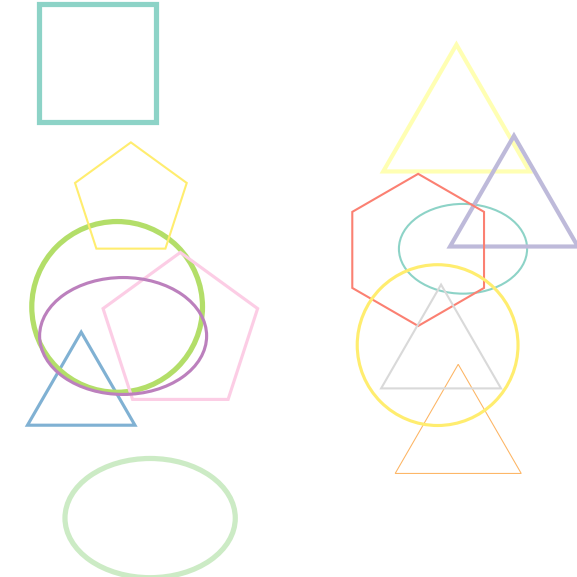[{"shape": "oval", "thickness": 1, "radius": 0.55, "center": [0.802, 0.568]}, {"shape": "square", "thickness": 2.5, "radius": 0.51, "center": [0.169, 0.89]}, {"shape": "triangle", "thickness": 2, "radius": 0.73, "center": [0.79, 0.775]}, {"shape": "triangle", "thickness": 2, "radius": 0.64, "center": [0.89, 0.636]}, {"shape": "hexagon", "thickness": 1, "radius": 0.66, "center": [0.724, 0.566]}, {"shape": "triangle", "thickness": 1.5, "radius": 0.54, "center": [0.141, 0.317]}, {"shape": "triangle", "thickness": 0.5, "radius": 0.63, "center": [0.793, 0.242]}, {"shape": "circle", "thickness": 2.5, "radius": 0.74, "center": [0.203, 0.468]}, {"shape": "pentagon", "thickness": 1.5, "radius": 0.7, "center": [0.312, 0.421]}, {"shape": "triangle", "thickness": 1, "radius": 0.6, "center": [0.764, 0.386]}, {"shape": "oval", "thickness": 1.5, "radius": 0.72, "center": [0.213, 0.417]}, {"shape": "oval", "thickness": 2.5, "radius": 0.74, "center": [0.26, 0.102]}, {"shape": "pentagon", "thickness": 1, "radius": 0.51, "center": [0.227, 0.651]}, {"shape": "circle", "thickness": 1.5, "radius": 0.7, "center": [0.758, 0.402]}]